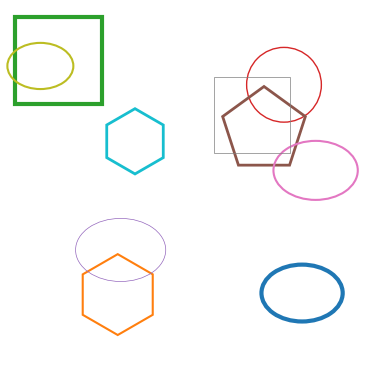[{"shape": "oval", "thickness": 3, "radius": 0.53, "center": [0.785, 0.239]}, {"shape": "hexagon", "thickness": 1.5, "radius": 0.53, "center": [0.306, 0.235]}, {"shape": "square", "thickness": 3, "radius": 0.56, "center": [0.151, 0.843]}, {"shape": "circle", "thickness": 1, "radius": 0.49, "center": [0.738, 0.78]}, {"shape": "oval", "thickness": 0.5, "radius": 0.59, "center": [0.313, 0.351]}, {"shape": "pentagon", "thickness": 2, "radius": 0.56, "center": [0.686, 0.662]}, {"shape": "oval", "thickness": 1.5, "radius": 0.55, "center": [0.82, 0.557]}, {"shape": "square", "thickness": 0.5, "radius": 0.49, "center": [0.655, 0.702]}, {"shape": "oval", "thickness": 1.5, "radius": 0.43, "center": [0.105, 0.829]}, {"shape": "hexagon", "thickness": 2, "radius": 0.42, "center": [0.351, 0.633]}]